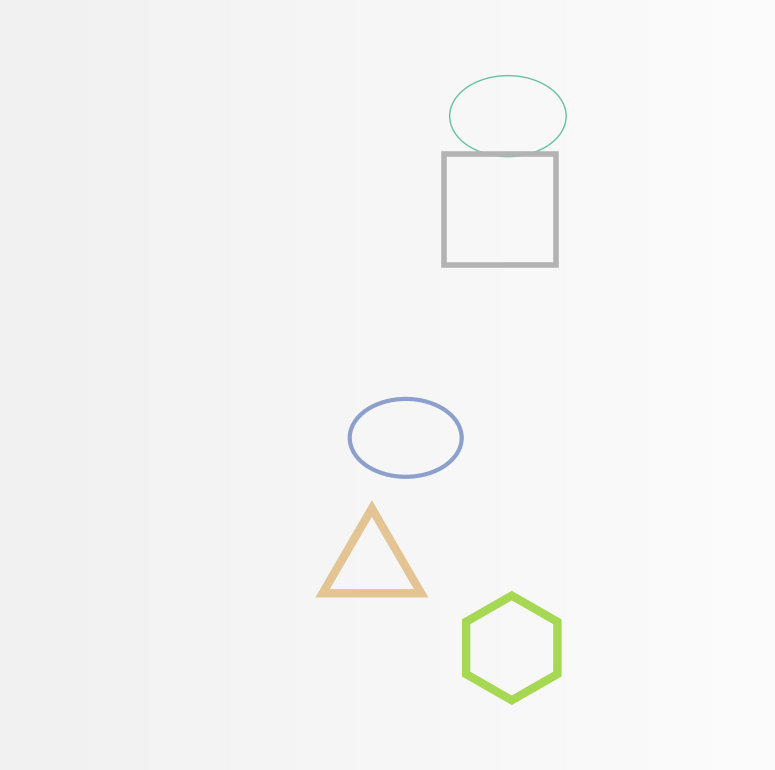[{"shape": "oval", "thickness": 0.5, "radius": 0.38, "center": [0.655, 0.849]}, {"shape": "oval", "thickness": 1.5, "radius": 0.36, "center": [0.524, 0.431]}, {"shape": "hexagon", "thickness": 3, "radius": 0.34, "center": [0.66, 0.159]}, {"shape": "triangle", "thickness": 3, "radius": 0.37, "center": [0.48, 0.266]}, {"shape": "square", "thickness": 2, "radius": 0.36, "center": [0.646, 0.728]}]